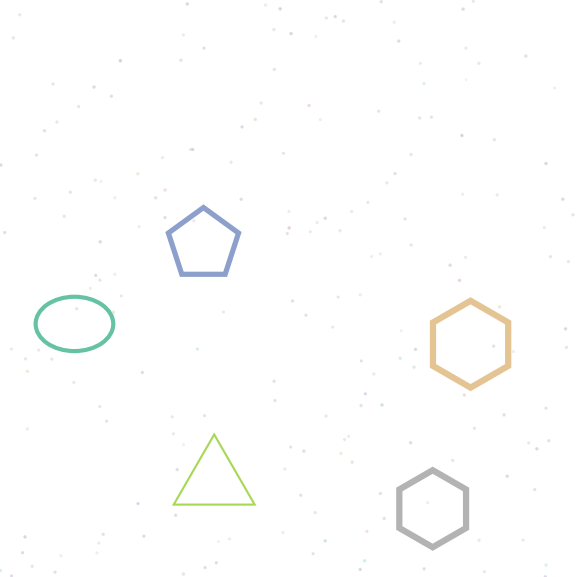[{"shape": "oval", "thickness": 2, "radius": 0.34, "center": [0.129, 0.438]}, {"shape": "pentagon", "thickness": 2.5, "radius": 0.32, "center": [0.352, 0.576]}, {"shape": "triangle", "thickness": 1, "radius": 0.4, "center": [0.371, 0.166]}, {"shape": "hexagon", "thickness": 3, "radius": 0.38, "center": [0.815, 0.403]}, {"shape": "hexagon", "thickness": 3, "radius": 0.33, "center": [0.749, 0.118]}]